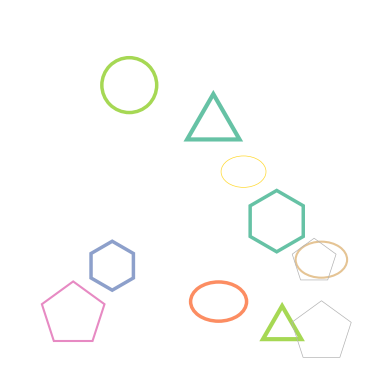[{"shape": "hexagon", "thickness": 2.5, "radius": 0.4, "center": [0.719, 0.426]}, {"shape": "triangle", "thickness": 3, "radius": 0.39, "center": [0.554, 0.677]}, {"shape": "oval", "thickness": 2.5, "radius": 0.36, "center": [0.568, 0.217]}, {"shape": "hexagon", "thickness": 2.5, "radius": 0.32, "center": [0.291, 0.31]}, {"shape": "pentagon", "thickness": 1.5, "radius": 0.43, "center": [0.19, 0.183]}, {"shape": "triangle", "thickness": 3, "radius": 0.29, "center": [0.733, 0.148]}, {"shape": "circle", "thickness": 2.5, "radius": 0.36, "center": [0.336, 0.779]}, {"shape": "oval", "thickness": 0.5, "radius": 0.29, "center": [0.633, 0.554]}, {"shape": "oval", "thickness": 1.5, "radius": 0.33, "center": [0.835, 0.326]}, {"shape": "pentagon", "thickness": 0.5, "radius": 0.3, "center": [0.816, 0.321]}, {"shape": "pentagon", "thickness": 0.5, "radius": 0.41, "center": [0.835, 0.138]}]